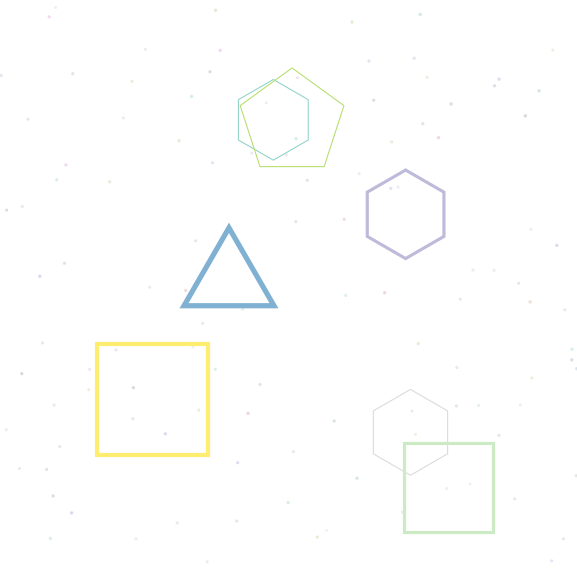[{"shape": "hexagon", "thickness": 0.5, "radius": 0.35, "center": [0.473, 0.792]}, {"shape": "hexagon", "thickness": 1.5, "radius": 0.38, "center": [0.702, 0.628]}, {"shape": "triangle", "thickness": 2.5, "radius": 0.45, "center": [0.397, 0.515]}, {"shape": "pentagon", "thickness": 0.5, "radius": 0.47, "center": [0.506, 0.787]}, {"shape": "hexagon", "thickness": 0.5, "radius": 0.37, "center": [0.711, 0.251]}, {"shape": "square", "thickness": 1.5, "radius": 0.39, "center": [0.776, 0.155]}, {"shape": "square", "thickness": 2, "radius": 0.48, "center": [0.264, 0.308]}]